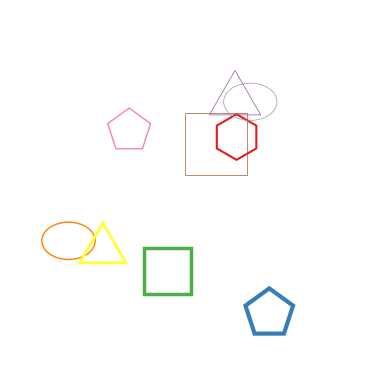[{"shape": "hexagon", "thickness": 1.5, "radius": 0.3, "center": [0.614, 0.644]}, {"shape": "pentagon", "thickness": 3, "radius": 0.32, "center": [0.699, 0.186]}, {"shape": "square", "thickness": 2.5, "radius": 0.3, "center": [0.435, 0.295]}, {"shape": "triangle", "thickness": 0.5, "radius": 0.38, "center": [0.61, 0.74]}, {"shape": "oval", "thickness": 1, "radius": 0.35, "center": [0.178, 0.374]}, {"shape": "triangle", "thickness": 2, "radius": 0.35, "center": [0.267, 0.352]}, {"shape": "square", "thickness": 0.5, "radius": 0.4, "center": [0.562, 0.626]}, {"shape": "pentagon", "thickness": 1, "radius": 0.29, "center": [0.335, 0.661]}, {"shape": "oval", "thickness": 0.5, "radius": 0.35, "center": [0.65, 0.736]}]